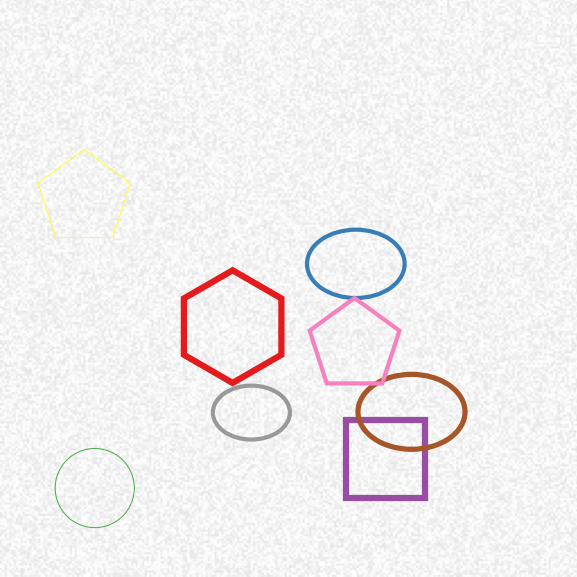[{"shape": "hexagon", "thickness": 3, "radius": 0.49, "center": [0.403, 0.434]}, {"shape": "oval", "thickness": 2, "radius": 0.42, "center": [0.616, 0.542]}, {"shape": "circle", "thickness": 0.5, "radius": 0.34, "center": [0.164, 0.154]}, {"shape": "square", "thickness": 3, "radius": 0.34, "center": [0.667, 0.205]}, {"shape": "pentagon", "thickness": 0.5, "radius": 0.42, "center": [0.146, 0.656]}, {"shape": "oval", "thickness": 2.5, "radius": 0.46, "center": [0.713, 0.286]}, {"shape": "pentagon", "thickness": 2, "radius": 0.41, "center": [0.614, 0.401]}, {"shape": "oval", "thickness": 2, "radius": 0.33, "center": [0.435, 0.285]}]